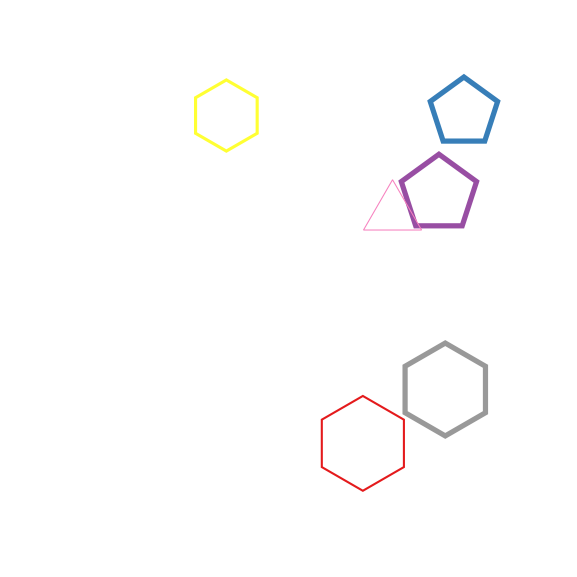[{"shape": "hexagon", "thickness": 1, "radius": 0.41, "center": [0.628, 0.231]}, {"shape": "pentagon", "thickness": 2.5, "radius": 0.31, "center": [0.803, 0.804]}, {"shape": "pentagon", "thickness": 2.5, "radius": 0.34, "center": [0.76, 0.664]}, {"shape": "hexagon", "thickness": 1.5, "radius": 0.31, "center": [0.392, 0.799]}, {"shape": "triangle", "thickness": 0.5, "radius": 0.29, "center": [0.68, 0.63]}, {"shape": "hexagon", "thickness": 2.5, "radius": 0.4, "center": [0.771, 0.325]}]